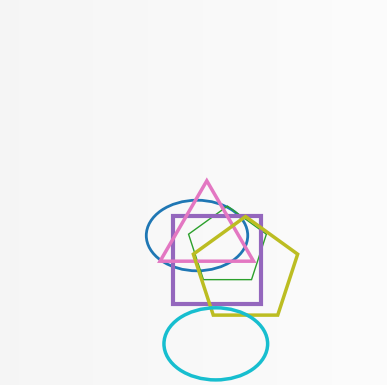[{"shape": "oval", "thickness": 2, "radius": 0.65, "center": [0.508, 0.388]}, {"shape": "pentagon", "thickness": 1, "radius": 0.53, "center": [0.587, 0.359]}, {"shape": "square", "thickness": 3, "radius": 0.57, "center": [0.56, 0.325]}, {"shape": "triangle", "thickness": 2.5, "radius": 0.7, "center": [0.534, 0.391]}, {"shape": "pentagon", "thickness": 2.5, "radius": 0.71, "center": [0.634, 0.296]}, {"shape": "oval", "thickness": 2.5, "radius": 0.67, "center": [0.557, 0.107]}]